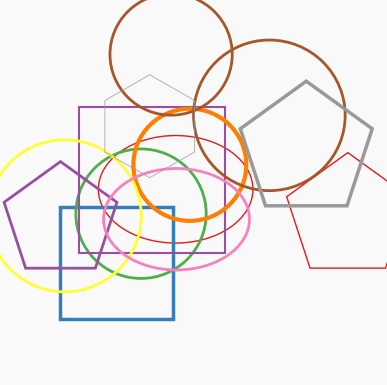[{"shape": "oval", "thickness": 1, "radius": 1.0, "center": [0.453, 0.508]}, {"shape": "pentagon", "thickness": 1, "radius": 0.83, "center": [0.898, 0.438]}, {"shape": "square", "thickness": 2.5, "radius": 0.73, "center": [0.301, 0.317]}, {"shape": "circle", "thickness": 2, "radius": 0.84, "center": [0.364, 0.445]}, {"shape": "square", "thickness": 1.5, "radius": 0.94, "center": [0.392, 0.532]}, {"shape": "pentagon", "thickness": 2, "radius": 0.77, "center": [0.156, 0.427]}, {"shape": "circle", "thickness": 3, "radius": 0.73, "center": [0.49, 0.572]}, {"shape": "circle", "thickness": 2, "radius": 0.99, "center": [0.167, 0.439]}, {"shape": "circle", "thickness": 2, "radius": 0.79, "center": [0.442, 0.859]}, {"shape": "circle", "thickness": 2, "radius": 0.98, "center": [0.695, 0.7]}, {"shape": "oval", "thickness": 2, "radius": 0.94, "center": [0.455, 0.431]}, {"shape": "hexagon", "thickness": 0.5, "radius": 0.67, "center": [0.386, 0.672]}, {"shape": "pentagon", "thickness": 2.5, "radius": 0.89, "center": [0.79, 0.61]}]